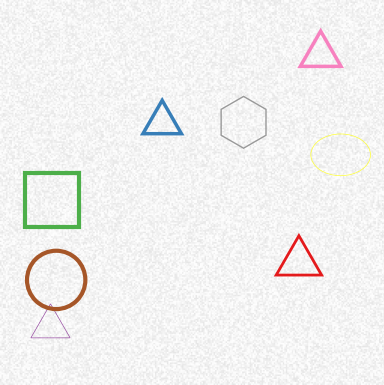[{"shape": "triangle", "thickness": 2, "radius": 0.34, "center": [0.776, 0.32]}, {"shape": "triangle", "thickness": 2.5, "radius": 0.29, "center": [0.421, 0.682]}, {"shape": "square", "thickness": 3, "radius": 0.35, "center": [0.135, 0.48]}, {"shape": "triangle", "thickness": 0.5, "radius": 0.29, "center": [0.131, 0.152]}, {"shape": "oval", "thickness": 0.5, "radius": 0.39, "center": [0.885, 0.598]}, {"shape": "circle", "thickness": 3, "radius": 0.38, "center": [0.146, 0.273]}, {"shape": "triangle", "thickness": 2.5, "radius": 0.31, "center": [0.833, 0.858]}, {"shape": "hexagon", "thickness": 1, "radius": 0.34, "center": [0.633, 0.682]}]